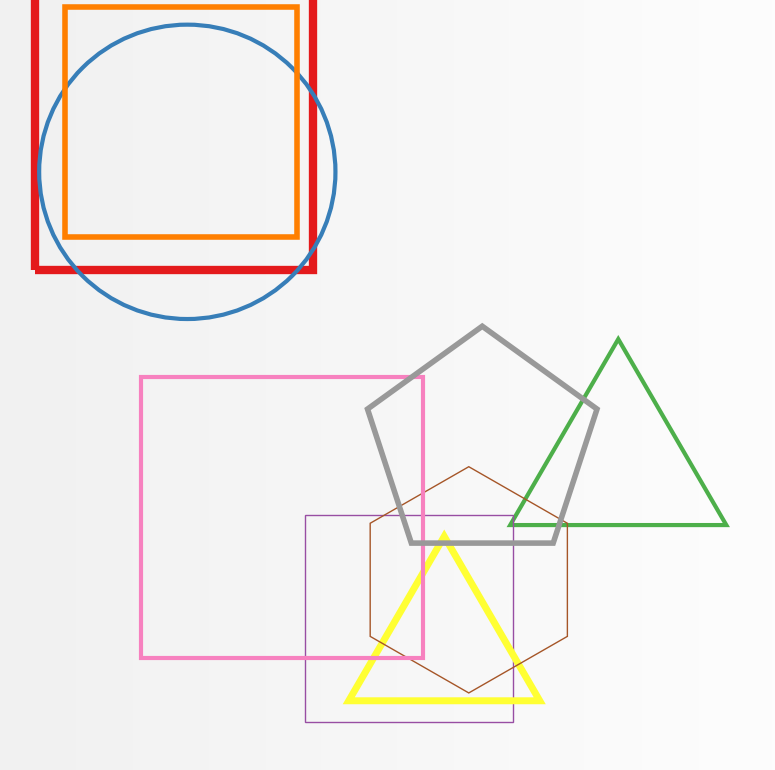[{"shape": "square", "thickness": 3, "radius": 0.9, "center": [0.224, 0.829]}, {"shape": "circle", "thickness": 1.5, "radius": 0.96, "center": [0.242, 0.777]}, {"shape": "triangle", "thickness": 1.5, "radius": 0.8, "center": [0.798, 0.399]}, {"shape": "square", "thickness": 0.5, "radius": 0.67, "center": [0.528, 0.196]}, {"shape": "square", "thickness": 2, "radius": 0.75, "center": [0.233, 0.842]}, {"shape": "triangle", "thickness": 2.5, "radius": 0.71, "center": [0.573, 0.161]}, {"shape": "hexagon", "thickness": 0.5, "radius": 0.73, "center": [0.605, 0.247]}, {"shape": "square", "thickness": 1.5, "radius": 0.91, "center": [0.364, 0.328]}, {"shape": "pentagon", "thickness": 2, "radius": 0.78, "center": [0.622, 0.421]}]